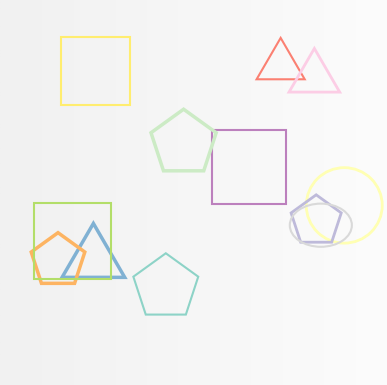[{"shape": "pentagon", "thickness": 1.5, "radius": 0.44, "center": [0.428, 0.254]}, {"shape": "circle", "thickness": 2, "radius": 0.49, "center": [0.888, 0.467]}, {"shape": "pentagon", "thickness": 2, "radius": 0.34, "center": [0.816, 0.426]}, {"shape": "triangle", "thickness": 1.5, "radius": 0.36, "center": [0.724, 0.83]}, {"shape": "triangle", "thickness": 2.5, "radius": 0.47, "center": [0.241, 0.326]}, {"shape": "pentagon", "thickness": 2.5, "radius": 0.36, "center": [0.15, 0.323]}, {"shape": "square", "thickness": 1.5, "radius": 0.5, "center": [0.187, 0.374]}, {"shape": "triangle", "thickness": 2, "radius": 0.38, "center": [0.811, 0.799]}, {"shape": "oval", "thickness": 1.5, "radius": 0.4, "center": [0.828, 0.415]}, {"shape": "square", "thickness": 1.5, "radius": 0.48, "center": [0.642, 0.566]}, {"shape": "pentagon", "thickness": 2.5, "radius": 0.44, "center": [0.474, 0.628]}, {"shape": "square", "thickness": 1.5, "radius": 0.44, "center": [0.247, 0.815]}]